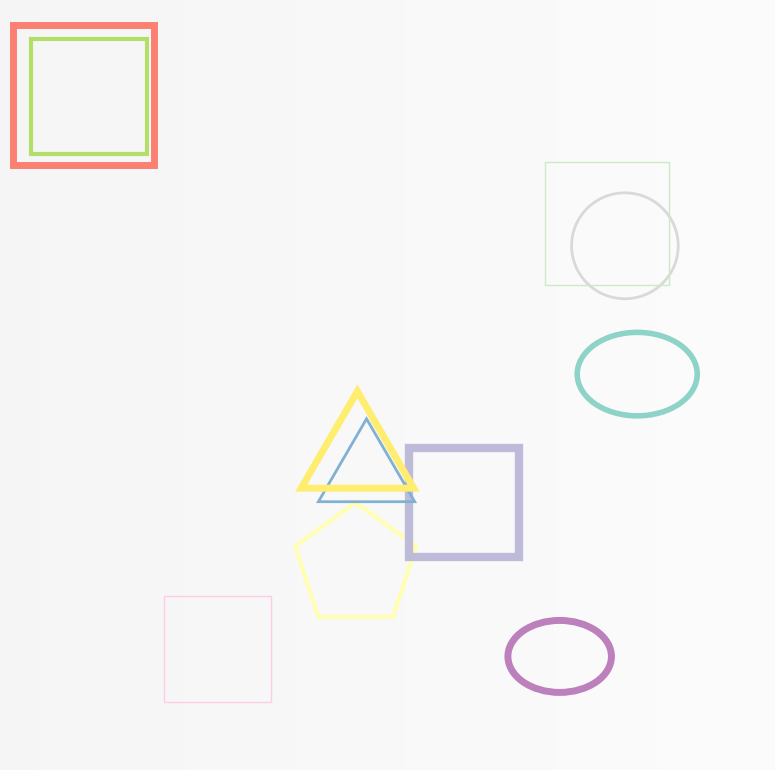[{"shape": "oval", "thickness": 2, "radius": 0.39, "center": [0.822, 0.514]}, {"shape": "pentagon", "thickness": 1.5, "radius": 0.41, "center": [0.459, 0.265]}, {"shape": "square", "thickness": 3, "radius": 0.36, "center": [0.599, 0.347]}, {"shape": "square", "thickness": 2.5, "radius": 0.45, "center": [0.108, 0.876]}, {"shape": "triangle", "thickness": 1, "radius": 0.36, "center": [0.473, 0.384]}, {"shape": "square", "thickness": 1.5, "radius": 0.37, "center": [0.115, 0.874]}, {"shape": "square", "thickness": 0.5, "radius": 0.35, "center": [0.28, 0.158]}, {"shape": "circle", "thickness": 1, "radius": 0.34, "center": [0.806, 0.681]}, {"shape": "oval", "thickness": 2.5, "radius": 0.33, "center": [0.722, 0.148]}, {"shape": "square", "thickness": 0.5, "radius": 0.4, "center": [0.783, 0.71]}, {"shape": "triangle", "thickness": 2.5, "radius": 0.42, "center": [0.461, 0.408]}]